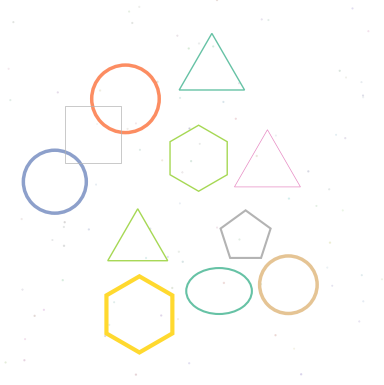[{"shape": "triangle", "thickness": 1, "radius": 0.49, "center": [0.55, 0.815]}, {"shape": "oval", "thickness": 1.5, "radius": 0.43, "center": [0.569, 0.244]}, {"shape": "circle", "thickness": 2.5, "radius": 0.44, "center": [0.326, 0.743]}, {"shape": "circle", "thickness": 2.5, "radius": 0.41, "center": [0.142, 0.528]}, {"shape": "triangle", "thickness": 0.5, "radius": 0.5, "center": [0.695, 0.564]}, {"shape": "triangle", "thickness": 1, "radius": 0.45, "center": [0.358, 0.368]}, {"shape": "hexagon", "thickness": 1, "radius": 0.43, "center": [0.516, 0.589]}, {"shape": "hexagon", "thickness": 3, "radius": 0.49, "center": [0.362, 0.183]}, {"shape": "circle", "thickness": 2.5, "radius": 0.37, "center": [0.749, 0.26]}, {"shape": "pentagon", "thickness": 1.5, "radius": 0.34, "center": [0.638, 0.385]}, {"shape": "square", "thickness": 0.5, "radius": 0.37, "center": [0.242, 0.651]}]